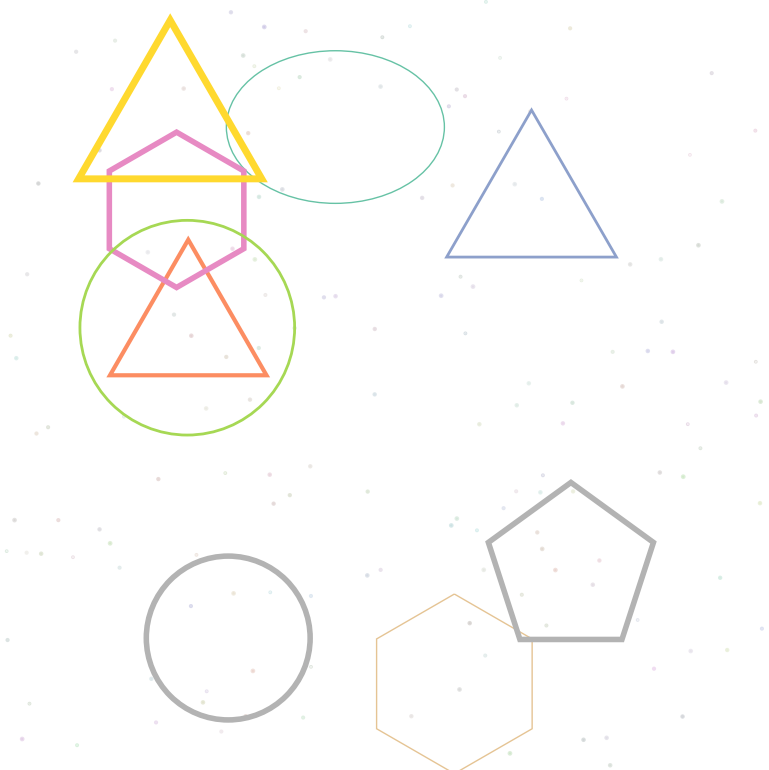[{"shape": "oval", "thickness": 0.5, "radius": 0.71, "center": [0.436, 0.835]}, {"shape": "triangle", "thickness": 1.5, "radius": 0.59, "center": [0.244, 0.571]}, {"shape": "triangle", "thickness": 1, "radius": 0.64, "center": [0.69, 0.73]}, {"shape": "hexagon", "thickness": 2, "radius": 0.5, "center": [0.229, 0.727]}, {"shape": "circle", "thickness": 1, "radius": 0.7, "center": [0.243, 0.574]}, {"shape": "triangle", "thickness": 2.5, "radius": 0.69, "center": [0.221, 0.836]}, {"shape": "hexagon", "thickness": 0.5, "radius": 0.58, "center": [0.59, 0.112]}, {"shape": "pentagon", "thickness": 2, "radius": 0.56, "center": [0.741, 0.261]}, {"shape": "circle", "thickness": 2, "radius": 0.53, "center": [0.296, 0.171]}]